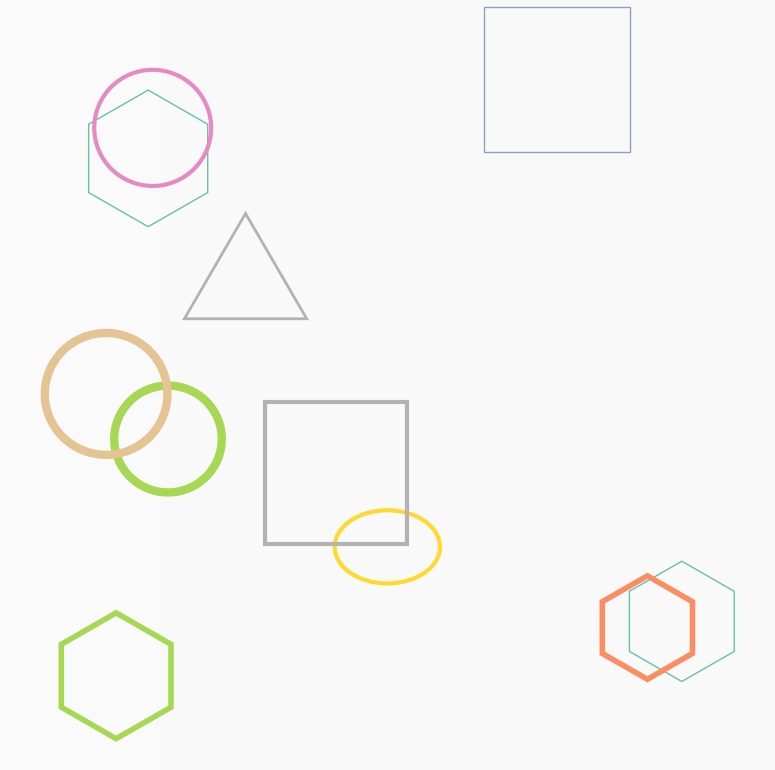[{"shape": "hexagon", "thickness": 0.5, "radius": 0.44, "center": [0.191, 0.794]}, {"shape": "hexagon", "thickness": 0.5, "radius": 0.39, "center": [0.88, 0.193]}, {"shape": "hexagon", "thickness": 2, "radius": 0.34, "center": [0.835, 0.185]}, {"shape": "square", "thickness": 0.5, "radius": 0.47, "center": [0.719, 0.897]}, {"shape": "circle", "thickness": 1.5, "radius": 0.38, "center": [0.197, 0.834]}, {"shape": "hexagon", "thickness": 2, "radius": 0.41, "center": [0.15, 0.122]}, {"shape": "circle", "thickness": 3, "radius": 0.35, "center": [0.217, 0.43]}, {"shape": "oval", "thickness": 1.5, "radius": 0.34, "center": [0.5, 0.29]}, {"shape": "circle", "thickness": 3, "radius": 0.4, "center": [0.137, 0.488]}, {"shape": "square", "thickness": 1.5, "radius": 0.46, "center": [0.434, 0.386]}, {"shape": "triangle", "thickness": 1, "radius": 0.46, "center": [0.317, 0.632]}]